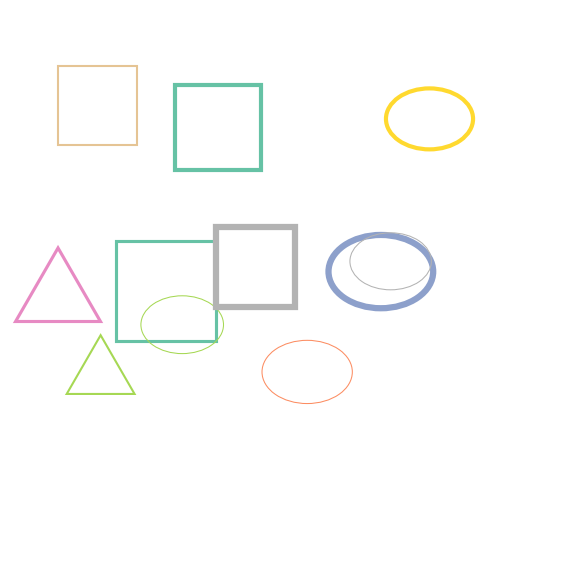[{"shape": "square", "thickness": 1.5, "radius": 0.43, "center": [0.287, 0.496]}, {"shape": "square", "thickness": 2, "radius": 0.37, "center": [0.378, 0.778]}, {"shape": "oval", "thickness": 0.5, "radius": 0.39, "center": [0.532, 0.355]}, {"shape": "oval", "thickness": 3, "radius": 0.45, "center": [0.659, 0.529]}, {"shape": "triangle", "thickness": 1.5, "radius": 0.42, "center": [0.1, 0.485]}, {"shape": "triangle", "thickness": 1, "radius": 0.34, "center": [0.174, 0.351]}, {"shape": "oval", "thickness": 0.5, "radius": 0.36, "center": [0.316, 0.437]}, {"shape": "oval", "thickness": 2, "radius": 0.38, "center": [0.744, 0.793]}, {"shape": "square", "thickness": 1, "radius": 0.34, "center": [0.169, 0.817]}, {"shape": "square", "thickness": 3, "radius": 0.34, "center": [0.443, 0.537]}, {"shape": "oval", "thickness": 0.5, "radius": 0.35, "center": [0.676, 0.547]}]